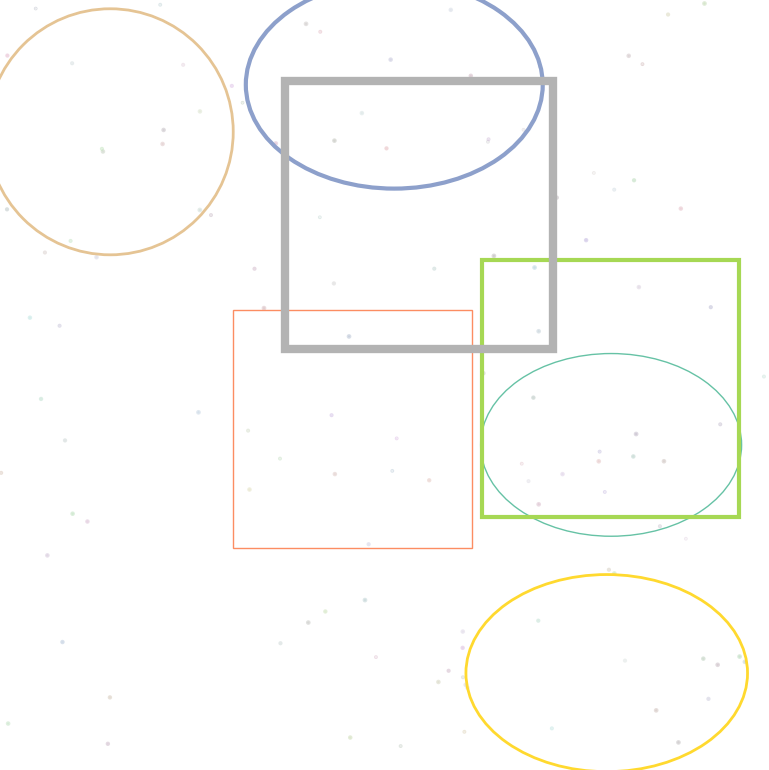[{"shape": "oval", "thickness": 0.5, "radius": 0.85, "center": [0.794, 0.422]}, {"shape": "square", "thickness": 0.5, "radius": 0.77, "center": [0.458, 0.443]}, {"shape": "oval", "thickness": 1.5, "radius": 0.96, "center": [0.512, 0.89]}, {"shape": "square", "thickness": 1.5, "radius": 0.83, "center": [0.793, 0.496]}, {"shape": "oval", "thickness": 1, "radius": 0.91, "center": [0.788, 0.126]}, {"shape": "circle", "thickness": 1, "radius": 0.8, "center": [0.143, 0.829]}, {"shape": "square", "thickness": 3, "radius": 0.87, "center": [0.545, 0.721]}]